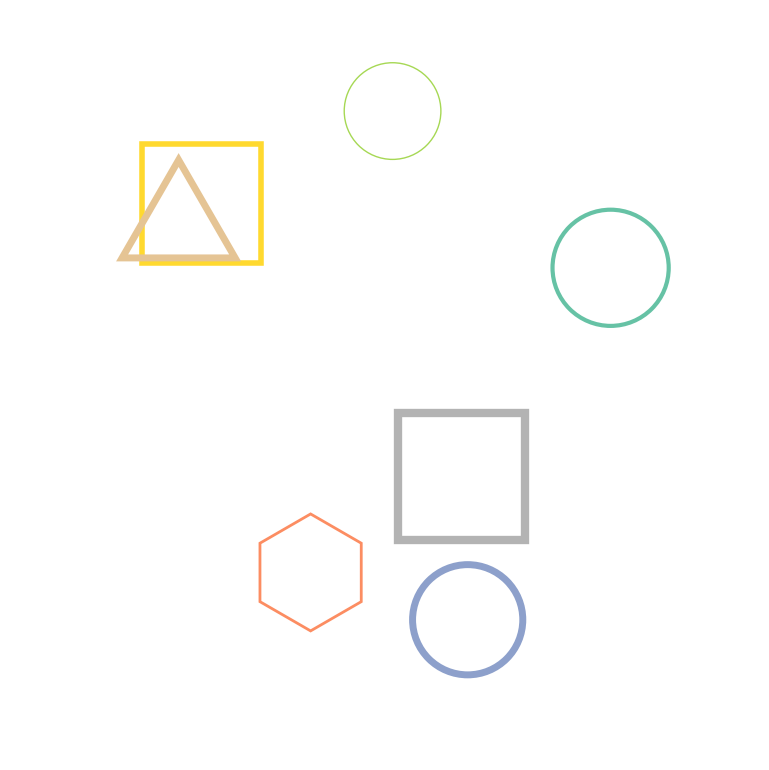[{"shape": "circle", "thickness": 1.5, "radius": 0.38, "center": [0.793, 0.652]}, {"shape": "hexagon", "thickness": 1, "radius": 0.38, "center": [0.403, 0.257]}, {"shape": "circle", "thickness": 2.5, "radius": 0.36, "center": [0.607, 0.195]}, {"shape": "circle", "thickness": 0.5, "radius": 0.31, "center": [0.51, 0.856]}, {"shape": "square", "thickness": 2, "radius": 0.38, "center": [0.262, 0.736]}, {"shape": "triangle", "thickness": 2.5, "radius": 0.42, "center": [0.232, 0.707]}, {"shape": "square", "thickness": 3, "radius": 0.41, "center": [0.6, 0.381]}]